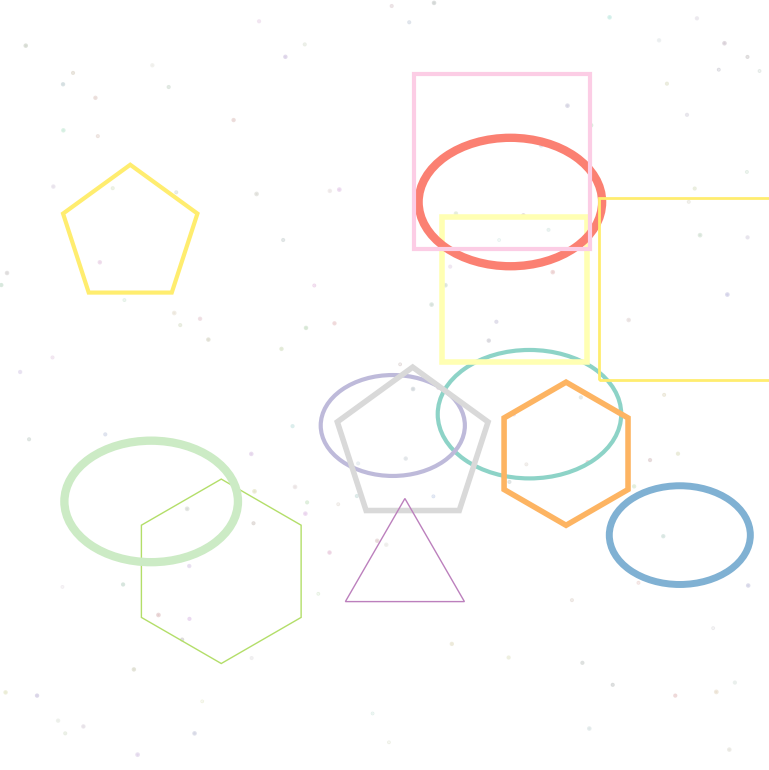[{"shape": "oval", "thickness": 1.5, "radius": 0.6, "center": [0.688, 0.462]}, {"shape": "square", "thickness": 2, "radius": 0.47, "center": [0.668, 0.624]}, {"shape": "oval", "thickness": 1.5, "radius": 0.47, "center": [0.51, 0.447]}, {"shape": "oval", "thickness": 3, "radius": 0.6, "center": [0.663, 0.738]}, {"shape": "oval", "thickness": 2.5, "radius": 0.46, "center": [0.883, 0.305]}, {"shape": "hexagon", "thickness": 2, "radius": 0.46, "center": [0.735, 0.411]}, {"shape": "hexagon", "thickness": 0.5, "radius": 0.6, "center": [0.287, 0.258]}, {"shape": "square", "thickness": 1.5, "radius": 0.57, "center": [0.652, 0.79]}, {"shape": "pentagon", "thickness": 2, "radius": 0.51, "center": [0.536, 0.42]}, {"shape": "triangle", "thickness": 0.5, "radius": 0.45, "center": [0.526, 0.263]}, {"shape": "oval", "thickness": 3, "radius": 0.56, "center": [0.196, 0.349]}, {"shape": "square", "thickness": 1, "radius": 0.59, "center": [0.897, 0.625]}, {"shape": "pentagon", "thickness": 1.5, "radius": 0.46, "center": [0.169, 0.694]}]